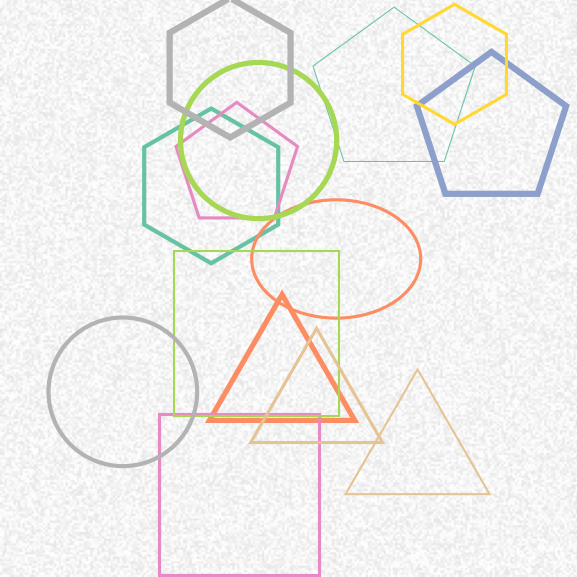[{"shape": "pentagon", "thickness": 0.5, "radius": 0.74, "center": [0.682, 0.839]}, {"shape": "hexagon", "thickness": 2, "radius": 0.67, "center": [0.366, 0.677]}, {"shape": "triangle", "thickness": 2.5, "radius": 0.73, "center": [0.488, 0.344]}, {"shape": "oval", "thickness": 1.5, "radius": 0.73, "center": [0.582, 0.551]}, {"shape": "pentagon", "thickness": 3, "radius": 0.68, "center": [0.851, 0.773]}, {"shape": "square", "thickness": 1.5, "radius": 0.7, "center": [0.414, 0.143]}, {"shape": "pentagon", "thickness": 1.5, "radius": 0.55, "center": [0.41, 0.711]}, {"shape": "square", "thickness": 1, "radius": 0.72, "center": [0.444, 0.421]}, {"shape": "circle", "thickness": 2.5, "radius": 0.68, "center": [0.448, 0.756]}, {"shape": "hexagon", "thickness": 1.5, "radius": 0.52, "center": [0.787, 0.888]}, {"shape": "triangle", "thickness": 1, "radius": 0.72, "center": [0.723, 0.215]}, {"shape": "triangle", "thickness": 1.5, "radius": 0.66, "center": [0.548, 0.299]}, {"shape": "hexagon", "thickness": 3, "radius": 0.6, "center": [0.398, 0.882]}, {"shape": "circle", "thickness": 2, "radius": 0.64, "center": [0.213, 0.321]}]